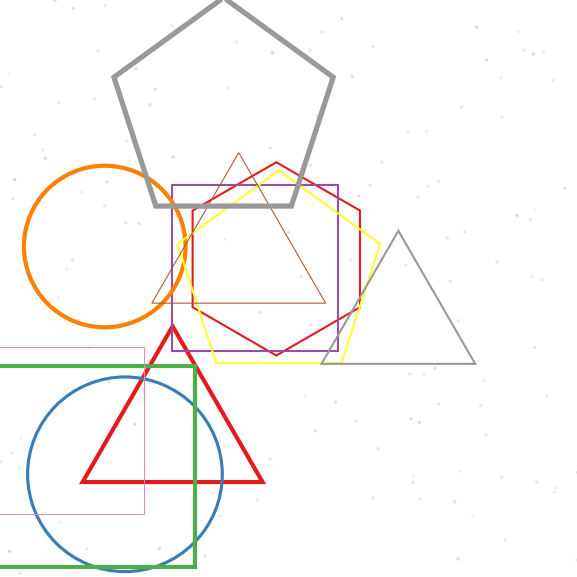[{"shape": "triangle", "thickness": 2, "radius": 0.9, "center": [0.299, 0.254]}, {"shape": "hexagon", "thickness": 1, "radius": 0.84, "center": [0.478, 0.551]}, {"shape": "circle", "thickness": 1.5, "radius": 0.84, "center": [0.216, 0.178]}, {"shape": "square", "thickness": 2, "radius": 0.87, "center": [0.163, 0.191]}, {"shape": "square", "thickness": 1, "radius": 0.72, "center": [0.441, 0.535]}, {"shape": "circle", "thickness": 2, "radius": 0.7, "center": [0.181, 0.572]}, {"shape": "pentagon", "thickness": 1, "radius": 0.92, "center": [0.483, 0.52]}, {"shape": "triangle", "thickness": 0.5, "radius": 0.87, "center": [0.413, 0.561]}, {"shape": "square", "thickness": 0.5, "radius": 0.72, "center": [0.104, 0.254]}, {"shape": "pentagon", "thickness": 2.5, "radius": 1.0, "center": [0.387, 0.804]}, {"shape": "triangle", "thickness": 1, "radius": 0.77, "center": [0.69, 0.446]}]